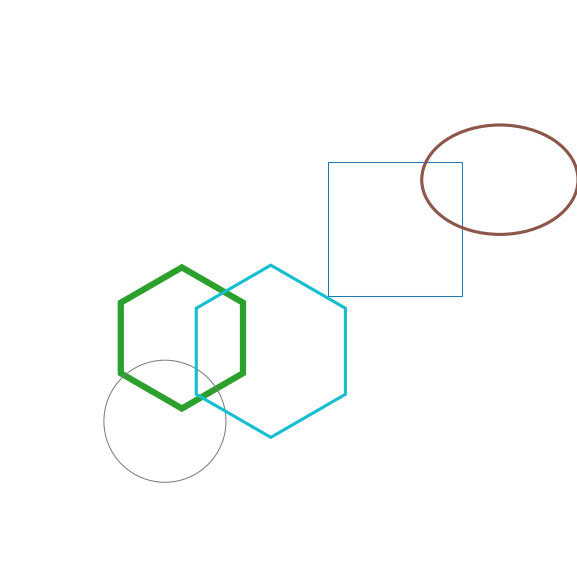[{"shape": "square", "thickness": 0.5, "radius": 0.58, "center": [0.684, 0.603]}, {"shape": "hexagon", "thickness": 3, "radius": 0.61, "center": [0.315, 0.414]}, {"shape": "oval", "thickness": 1.5, "radius": 0.68, "center": [0.866, 0.688]}, {"shape": "circle", "thickness": 0.5, "radius": 0.53, "center": [0.286, 0.27]}, {"shape": "hexagon", "thickness": 1.5, "radius": 0.75, "center": [0.469, 0.391]}]